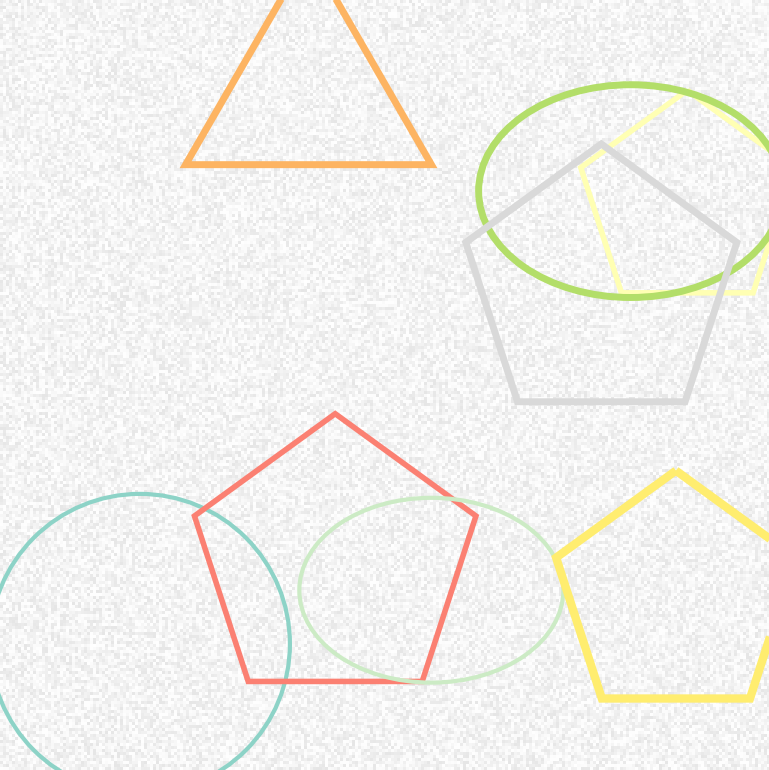[{"shape": "circle", "thickness": 1.5, "radius": 0.97, "center": [0.182, 0.164]}, {"shape": "pentagon", "thickness": 2, "radius": 0.73, "center": [0.893, 0.737]}, {"shape": "pentagon", "thickness": 2, "radius": 0.96, "center": [0.435, 0.271]}, {"shape": "triangle", "thickness": 2.5, "radius": 0.92, "center": [0.401, 0.878]}, {"shape": "oval", "thickness": 2.5, "radius": 0.99, "center": [0.819, 0.752]}, {"shape": "pentagon", "thickness": 2.5, "radius": 0.93, "center": [0.781, 0.628]}, {"shape": "oval", "thickness": 1.5, "radius": 0.86, "center": [0.56, 0.233]}, {"shape": "pentagon", "thickness": 3, "radius": 0.82, "center": [0.878, 0.225]}]